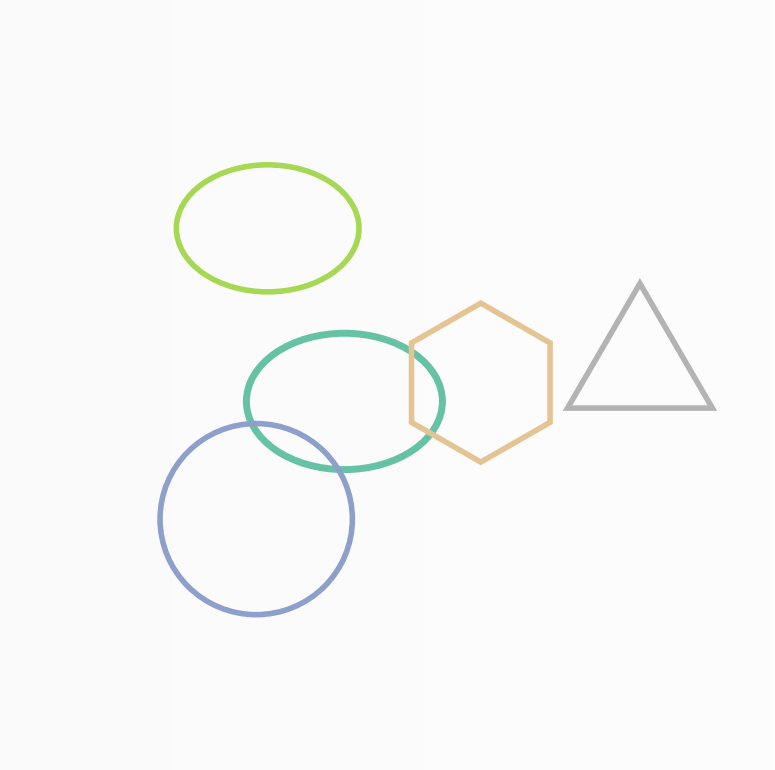[{"shape": "oval", "thickness": 2.5, "radius": 0.63, "center": [0.444, 0.479]}, {"shape": "circle", "thickness": 2, "radius": 0.62, "center": [0.331, 0.326]}, {"shape": "oval", "thickness": 2, "radius": 0.59, "center": [0.345, 0.703]}, {"shape": "hexagon", "thickness": 2, "radius": 0.52, "center": [0.62, 0.503]}, {"shape": "triangle", "thickness": 2, "radius": 0.54, "center": [0.826, 0.524]}]